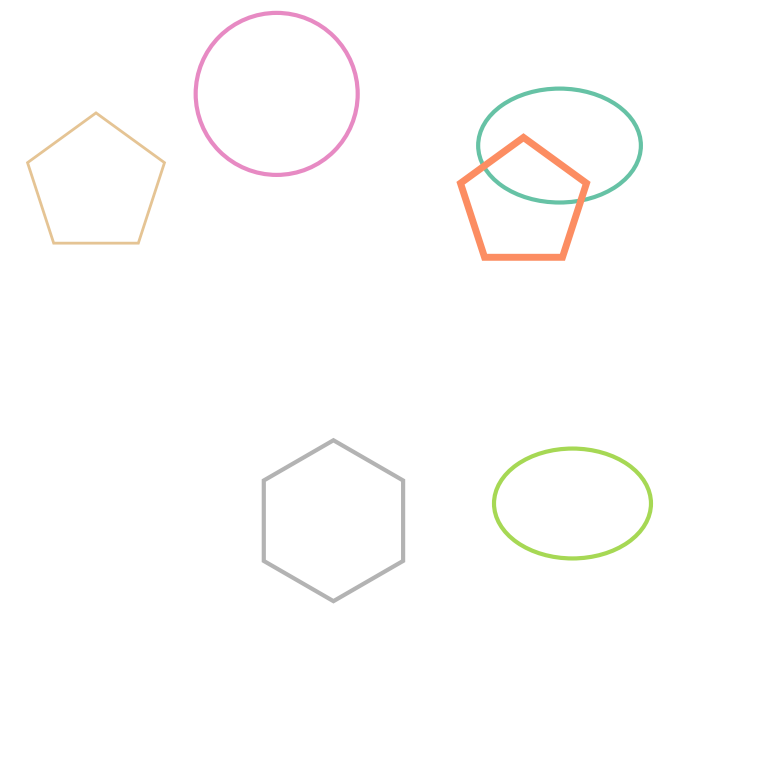[{"shape": "oval", "thickness": 1.5, "radius": 0.53, "center": [0.727, 0.811]}, {"shape": "pentagon", "thickness": 2.5, "radius": 0.43, "center": [0.68, 0.735]}, {"shape": "circle", "thickness": 1.5, "radius": 0.53, "center": [0.359, 0.878]}, {"shape": "oval", "thickness": 1.5, "radius": 0.51, "center": [0.744, 0.346]}, {"shape": "pentagon", "thickness": 1, "radius": 0.47, "center": [0.125, 0.76]}, {"shape": "hexagon", "thickness": 1.5, "radius": 0.52, "center": [0.433, 0.324]}]